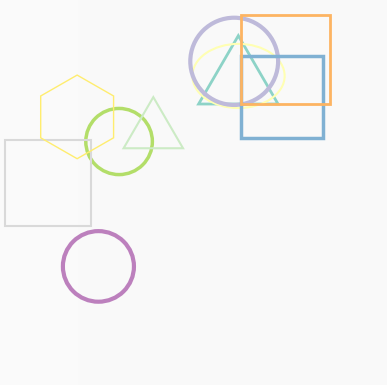[{"shape": "triangle", "thickness": 2, "radius": 0.59, "center": [0.615, 0.789]}, {"shape": "oval", "thickness": 1.5, "radius": 0.6, "center": [0.615, 0.803]}, {"shape": "circle", "thickness": 3, "radius": 0.57, "center": [0.604, 0.841]}, {"shape": "square", "thickness": 2.5, "radius": 0.53, "center": [0.727, 0.748]}, {"shape": "square", "thickness": 2, "radius": 0.58, "center": [0.736, 0.846]}, {"shape": "circle", "thickness": 2.5, "radius": 0.43, "center": [0.307, 0.632]}, {"shape": "square", "thickness": 1.5, "radius": 0.55, "center": [0.123, 0.524]}, {"shape": "circle", "thickness": 3, "radius": 0.46, "center": [0.254, 0.308]}, {"shape": "triangle", "thickness": 1.5, "radius": 0.44, "center": [0.396, 0.659]}, {"shape": "hexagon", "thickness": 1, "radius": 0.54, "center": [0.199, 0.696]}]